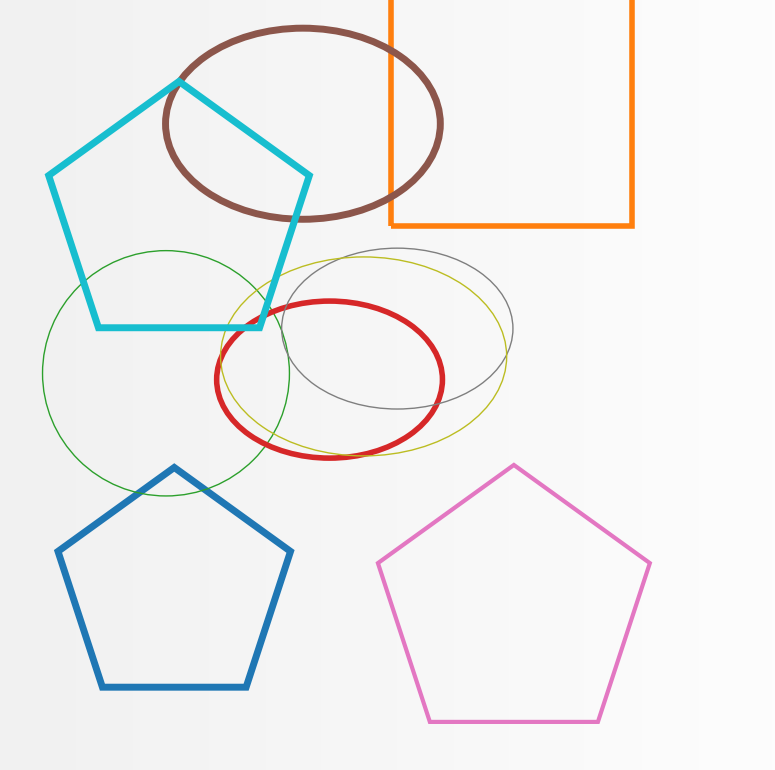[{"shape": "pentagon", "thickness": 2.5, "radius": 0.79, "center": [0.225, 0.235]}, {"shape": "square", "thickness": 2, "radius": 0.78, "center": [0.66, 0.862]}, {"shape": "circle", "thickness": 0.5, "radius": 0.8, "center": [0.214, 0.515]}, {"shape": "oval", "thickness": 2, "radius": 0.73, "center": [0.425, 0.507]}, {"shape": "oval", "thickness": 2.5, "radius": 0.89, "center": [0.391, 0.839]}, {"shape": "pentagon", "thickness": 1.5, "radius": 0.92, "center": [0.663, 0.212]}, {"shape": "oval", "thickness": 0.5, "radius": 0.75, "center": [0.513, 0.573]}, {"shape": "oval", "thickness": 0.5, "radius": 0.92, "center": [0.469, 0.537]}, {"shape": "pentagon", "thickness": 2.5, "radius": 0.88, "center": [0.231, 0.717]}]